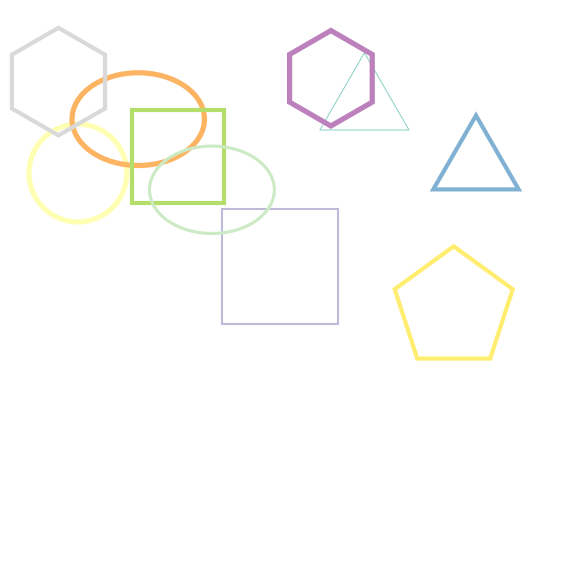[{"shape": "triangle", "thickness": 0.5, "radius": 0.45, "center": [0.631, 0.819]}, {"shape": "circle", "thickness": 2.5, "radius": 0.42, "center": [0.135, 0.7]}, {"shape": "square", "thickness": 1, "radius": 0.5, "center": [0.485, 0.538]}, {"shape": "triangle", "thickness": 2, "radius": 0.43, "center": [0.824, 0.714]}, {"shape": "oval", "thickness": 2.5, "radius": 0.57, "center": [0.239, 0.793]}, {"shape": "square", "thickness": 2, "radius": 0.4, "center": [0.308, 0.728]}, {"shape": "hexagon", "thickness": 2, "radius": 0.47, "center": [0.101, 0.858]}, {"shape": "hexagon", "thickness": 2.5, "radius": 0.41, "center": [0.573, 0.864]}, {"shape": "oval", "thickness": 1.5, "radius": 0.54, "center": [0.367, 0.671]}, {"shape": "pentagon", "thickness": 2, "radius": 0.54, "center": [0.786, 0.465]}]